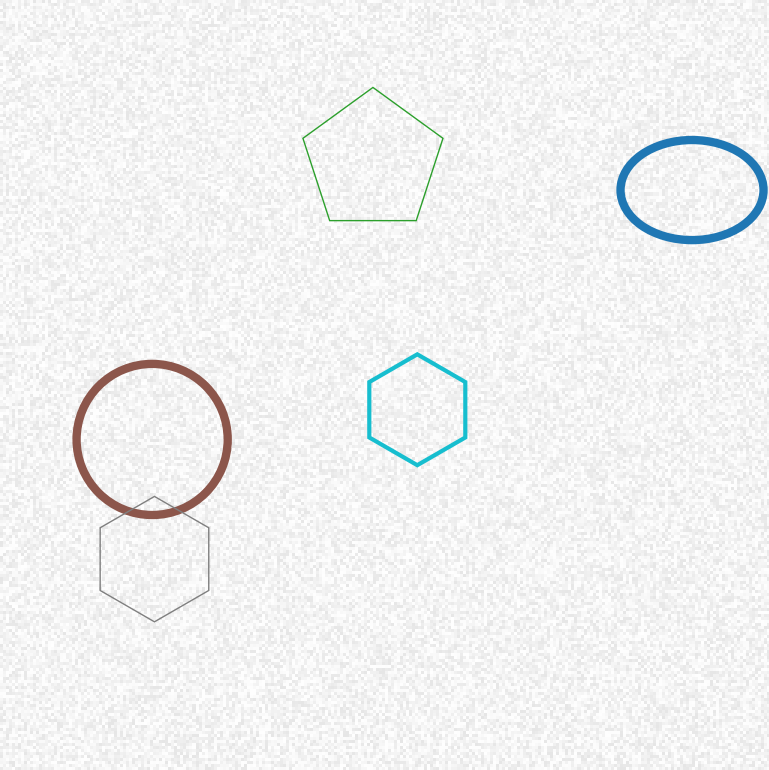[{"shape": "oval", "thickness": 3, "radius": 0.46, "center": [0.899, 0.753]}, {"shape": "pentagon", "thickness": 0.5, "radius": 0.48, "center": [0.484, 0.791]}, {"shape": "circle", "thickness": 3, "radius": 0.49, "center": [0.198, 0.429]}, {"shape": "hexagon", "thickness": 0.5, "radius": 0.41, "center": [0.201, 0.274]}, {"shape": "hexagon", "thickness": 1.5, "radius": 0.36, "center": [0.542, 0.468]}]